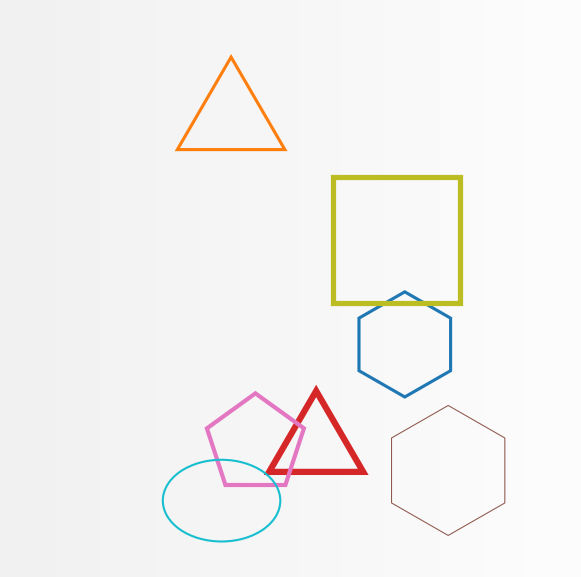[{"shape": "hexagon", "thickness": 1.5, "radius": 0.46, "center": [0.696, 0.403]}, {"shape": "triangle", "thickness": 1.5, "radius": 0.53, "center": [0.398, 0.794]}, {"shape": "triangle", "thickness": 3, "radius": 0.47, "center": [0.544, 0.229]}, {"shape": "hexagon", "thickness": 0.5, "radius": 0.56, "center": [0.771, 0.184]}, {"shape": "pentagon", "thickness": 2, "radius": 0.44, "center": [0.439, 0.23]}, {"shape": "square", "thickness": 2.5, "radius": 0.54, "center": [0.682, 0.583]}, {"shape": "oval", "thickness": 1, "radius": 0.51, "center": [0.381, 0.132]}]